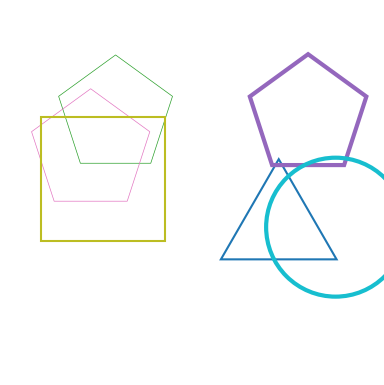[{"shape": "triangle", "thickness": 1.5, "radius": 0.87, "center": [0.724, 0.413]}, {"shape": "pentagon", "thickness": 0.5, "radius": 0.78, "center": [0.3, 0.702]}, {"shape": "pentagon", "thickness": 3, "radius": 0.8, "center": [0.8, 0.7]}, {"shape": "pentagon", "thickness": 0.5, "radius": 0.81, "center": [0.236, 0.608]}, {"shape": "square", "thickness": 1.5, "radius": 0.81, "center": [0.267, 0.535]}, {"shape": "circle", "thickness": 3, "radius": 0.9, "center": [0.872, 0.41]}]